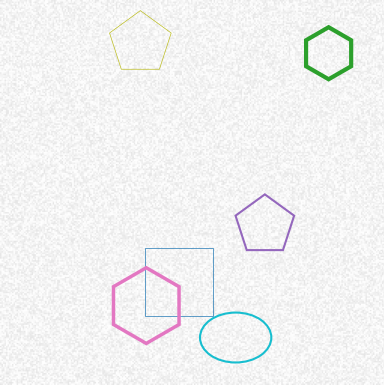[{"shape": "square", "thickness": 0.5, "radius": 0.44, "center": [0.466, 0.267]}, {"shape": "hexagon", "thickness": 3, "radius": 0.34, "center": [0.854, 0.862]}, {"shape": "pentagon", "thickness": 1.5, "radius": 0.4, "center": [0.688, 0.415]}, {"shape": "hexagon", "thickness": 2.5, "radius": 0.49, "center": [0.38, 0.206]}, {"shape": "pentagon", "thickness": 0.5, "radius": 0.42, "center": [0.365, 0.888]}, {"shape": "oval", "thickness": 1.5, "radius": 0.46, "center": [0.612, 0.123]}]